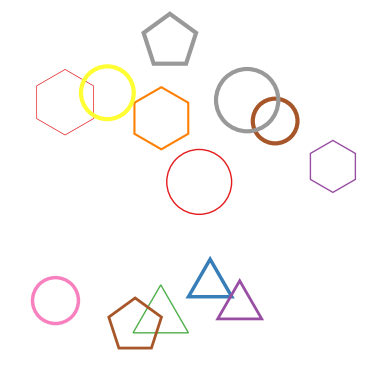[{"shape": "circle", "thickness": 1, "radius": 0.42, "center": [0.517, 0.527]}, {"shape": "hexagon", "thickness": 0.5, "radius": 0.43, "center": [0.169, 0.734]}, {"shape": "triangle", "thickness": 2.5, "radius": 0.32, "center": [0.546, 0.262]}, {"shape": "triangle", "thickness": 1, "radius": 0.42, "center": [0.417, 0.177]}, {"shape": "hexagon", "thickness": 1, "radius": 0.34, "center": [0.865, 0.568]}, {"shape": "triangle", "thickness": 2, "radius": 0.33, "center": [0.623, 0.205]}, {"shape": "hexagon", "thickness": 1.5, "radius": 0.4, "center": [0.419, 0.693]}, {"shape": "circle", "thickness": 3, "radius": 0.34, "center": [0.279, 0.759]}, {"shape": "circle", "thickness": 3, "radius": 0.29, "center": [0.715, 0.686]}, {"shape": "pentagon", "thickness": 2, "radius": 0.36, "center": [0.351, 0.154]}, {"shape": "circle", "thickness": 2.5, "radius": 0.3, "center": [0.144, 0.219]}, {"shape": "circle", "thickness": 3, "radius": 0.4, "center": [0.642, 0.74]}, {"shape": "pentagon", "thickness": 3, "radius": 0.36, "center": [0.441, 0.892]}]